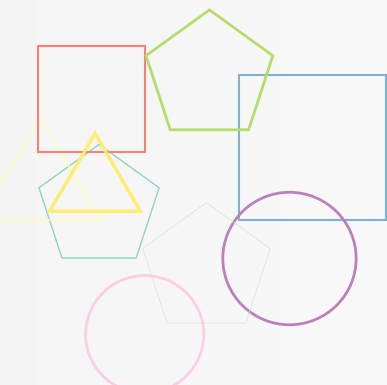[{"shape": "pentagon", "thickness": 1, "radius": 0.82, "center": [0.256, 0.462]}, {"shape": "triangle", "thickness": 1, "radius": 0.9, "center": [0.104, 0.518]}, {"shape": "square", "thickness": 1.5, "radius": 0.69, "center": [0.237, 0.744]}, {"shape": "square", "thickness": 1.5, "radius": 0.94, "center": [0.806, 0.617]}, {"shape": "pentagon", "thickness": 2, "radius": 0.86, "center": [0.54, 0.802]}, {"shape": "circle", "thickness": 2, "radius": 0.76, "center": [0.373, 0.132]}, {"shape": "circle", "thickness": 2, "radius": 0.86, "center": [0.747, 0.329]}, {"shape": "pentagon", "thickness": 0.5, "radius": 0.86, "center": [0.533, 0.301]}, {"shape": "triangle", "thickness": 2.5, "radius": 0.67, "center": [0.245, 0.519]}]